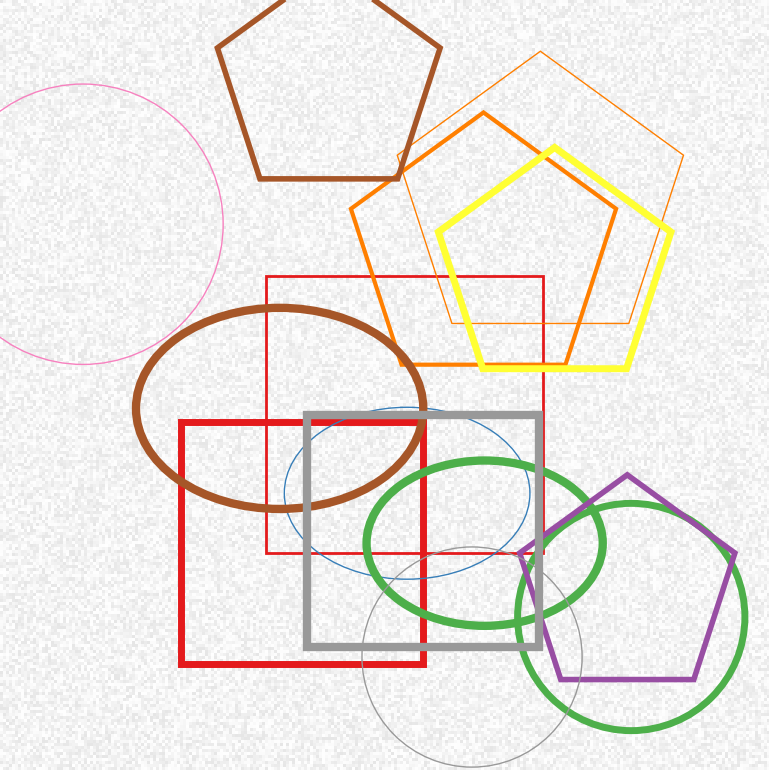[{"shape": "square", "thickness": 2.5, "radius": 0.79, "center": [0.392, 0.295]}, {"shape": "square", "thickness": 1, "radius": 0.9, "center": [0.525, 0.461]}, {"shape": "oval", "thickness": 0.5, "radius": 0.8, "center": [0.529, 0.359]}, {"shape": "circle", "thickness": 2.5, "radius": 0.74, "center": [0.82, 0.199]}, {"shape": "oval", "thickness": 3, "radius": 0.77, "center": [0.629, 0.295]}, {"shape": "pentagon", "thickness": 2, "radius": 0.73, "center": [0.815, 0.236]}, {"shape": "pentagon", "thickness": 1.5, "radius": 0.91, "center": [0.628, 0.673]}, {"shape": "pentagon", "thickness": 0.5, "radius": 0.98, "center": [0.702, 0.738]}, {"shape": "pentagon", "thickness": 2.5, "radius": 0.79, "center": [0.72, 0.65]}, {"shape": "oval", "thickness": 3, "radius": 0.93, "center": [0.363, 0.47]}, {"shape": "pentagon", "thickness": 2, "radius": 0.76, "center": [0.427, 0.891]}, {"shape": "circle", "thickness": 0.5, "radius": 0.91, "center": [0.108, 0.709]}, {"shape": "circle", "thickness": 0.5, "radius": 0.71, "center": [0.613, 0.147]}, {"shape": "square", "thickness": 3, "radius": 0.75, "center": [0.549, 0.311]}]